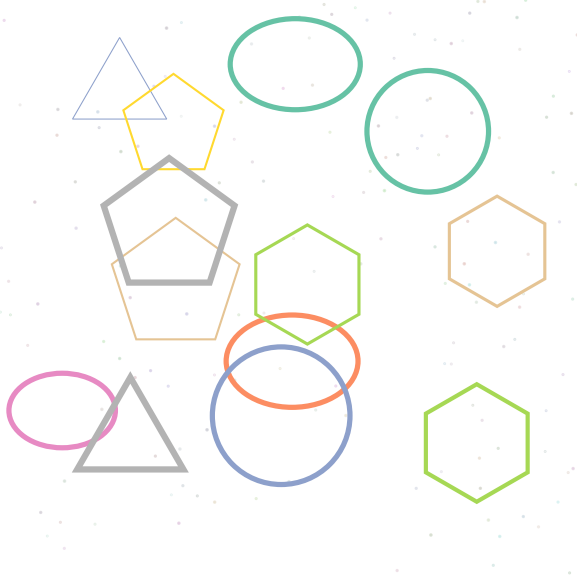[{"shape": "oval", "thickness": 2.5, "radius": 0.56, "center": [0.511, 0.888]}, {"shape": "circle", "thickness": 2.5, "radius": 0.53, "center": [0.741, 0.772]}, {"shape": "oval", "thickness": 2.5, "radius": 0.57, "center": [0.506, 0.374]}, {"shape": "circle", "thickness": 2.5, "radius": 0.6, "center": [0.487, 0.279]}, {"shape": "triangle", "thickness": 0.5, "radius": 0.47, "center": [0.207, 0.84]}, {"shape": "oval", "thickness": 2.5, "radius": 0.46, "center": [0.108, 0.288]}, {"shape": "hexagon", "thickness": 2, "radius": 0.51, "center": [0.826, 0.232]}, {"shape": "hexagon", "thickness": 1.5, "radius": 0.52, "center": [0.532, 0.506]}, {"shape": "pentagon", "thickness": 1, "radius": 0.46, "center": [0.3, 0.78]}, {"shape": "hexagon", "thickness": 1.5, "radius": 0.48, "center": [0.861, 0.564]}, {"shape": "pentagon", "thickness": 1, "radius": 0.58, "center": [0.304, 0.506]}, {"shape": "triangle", "thickness": 3, "radius": 0.53, "center": [0.226, 0.239]}, {"shape": "pentagon", "thickness": 3, "radius": 0.6, "center": [0.293, 0.606]}]